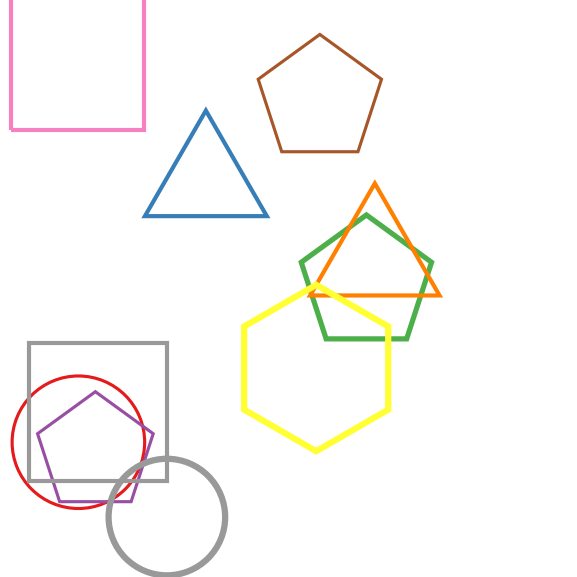[{"shape": "circle", "thickness": 1.5, "radius": 0.57, "center": [0.136, 0.233]}, {"shape": "triangle", "thickness": 2, "radius": 0.61, "center": [0.356, 0.686]}, {"shape": "pentagon", "thickness": 2.5, "radius": 0.59, "center": [0.634, 0.508]}, {"shape": "pentagon", "thickness": 1.5, "radius": 0.53, "center": [0.165, 0.216]}, {"shape": "triangle", "thickness": 2, "radius": 0.65, "center": [0.649, 0.552]}, {"shape": "hexagon", "thickness": 3, "radius": 0.72, "center": [0.548, 0.362]}, {"shape": "pentagon", "thickness": 1.5, "radius": 0.56, "center": [0.554, 0.827]}, {"shape": "square", "thickness": 2, "radius": 0.58, "center": [0.135, 0.89]}, {"shape": "circle", "thickness": 3, "radius": 0.5, "center": [0.289, 0.104]}, {"shape": "square", "thickness": 2, "radius": 0.6, "center": [0.17, 0.285]}]